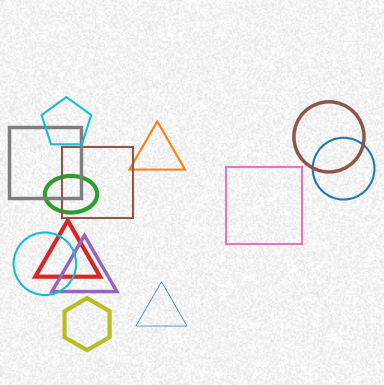[{"shape": "triangle", "thickness": 0.5, "radius": 0.38, "center": [0.419, 0.192]}, {"shape": "circle", "thickness": 1.5, "radius": 0.4, "center": [0.892, 0.562]}, {"shape": "triangle", "thickness": 1.5, "radius": 0.42, "center": [0.408, 0.601]}, {"shape": "oval", "thickness": 3, "radius": 0.34, "center": [0.185, 0.496]}, {"shape": "triangle", "thickness": 3, "radius": 0.49, "center": [0.176, 0.33]}, {"shape": "triangle", "thickness": 2.5, "radius": 0.49, "center": [0.219, 0.291]}, {"shape": "square", "thickness": 1.5, "radius": 0.46, "center": [0.254, 0.525]}, {"shape": "circle", "thickness": 2.5, "radius": 0.46, "center": [0.855, 0.644]}, {"shape": "square", "thickness": 1.5, "radius": 0.49, "center": [0.686, 0.466]}, {"shape": "square", "thickness": 2.5, "radius": 0.47, "center": [0.118, 0.578]}, {"shape": "hexagon", "thickness": 3, "radius": 0.34, "center": [0.226, 0.158]}, {"shape": "pentagon", "thickness": 1.5, "radius": 0.34, "center": [0.173, 0.68]}, {"shape": "circle", "thickness": 1.5, "radius": 0.41, "center": [0.117, 0.315]}]